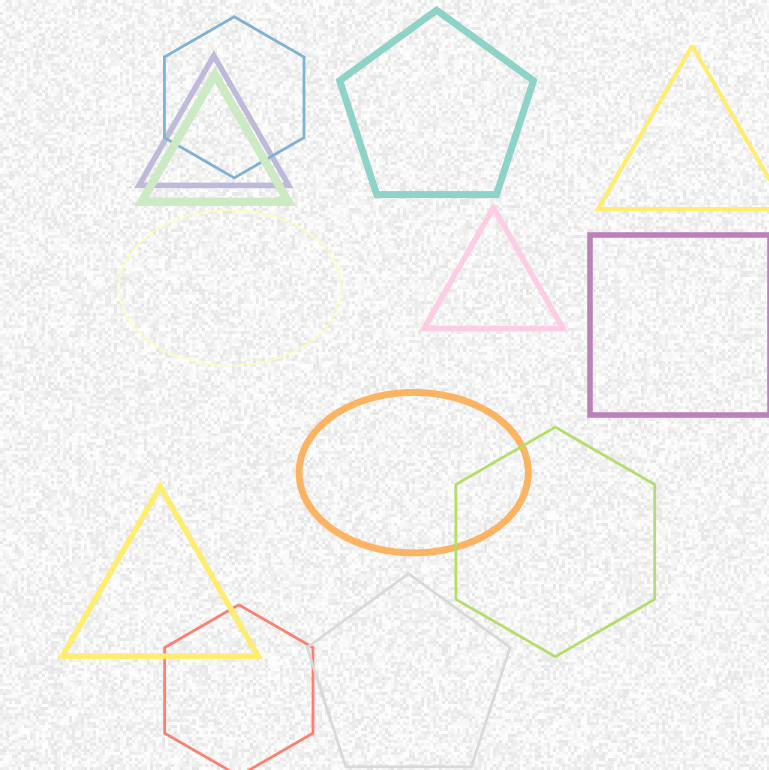[{"shape": "pentagon", "thickness": 2.5, "radius": 0.66, "center": [0.567, 0.854]}, {"shape": "oval", "thickness": 0.5, "radius": 0.72, "center": [0.299, 0.626]}, {"shape": "triangle", "thickness": 2, "radius": 0.56, "center": [0.278, 0.815]}, {"shape": "hexagon", "thickness": 1, "radius": 0.56, "center": [0.31, 0.103]}, {"shape": "hexagon", "thickness": 1, "radius": 0.52, "center": [0.304, 0.874]}, {"shape": "oval", "thickness": 2.5, "radius": 0.74, "center": [0.537, 0.386]}, {"shape": "hexagon", "thickness": 1, "radius": 0.75, "center": [0.721, 0.296]}, {"shape": "triangle", "thickness": 2, "radius": 0.52, "center": [0.641, 0.626]}, {"shape": "pentagon", "thickness": 1, "radius": 0.69, "center": [0.531, 0.116]}, {"shape": "square", "thickness": 2, "radius": 0.58, "center": [0.883, 0.578]}, {"shape": "triangle", "thickness": 3, "radius": 0.55, "center": [0.279, 0.793]}, {"shape": "triangle", "thickness": 1.5, "radius": 0.71, "center": [0.899, 0.799]}, {"shape": "triangle", "thickness": 2, "radius": 0.73, "center": [0.208, 0.221]}]